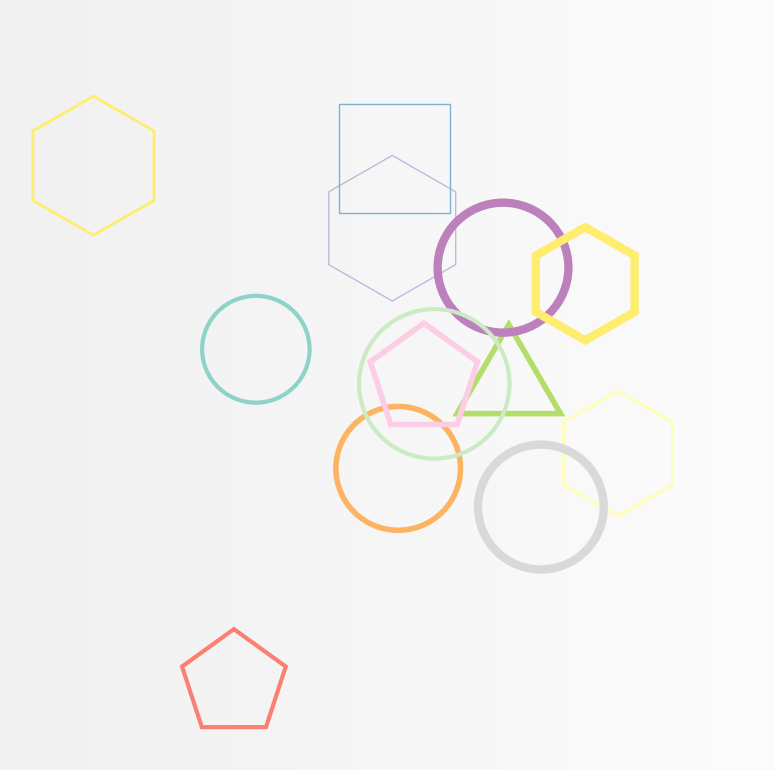[{"shape": "circle", "thickness": 1.5, "radius": 0.35, "center": [0.33, 0.546]}, {"shape": "hexagon", "thickness": 1, "radius": 0.41, "center": [0.798, 0.411]}, {"shape": "hexagon", "thickness": 0.5, "radius": 0.47, "center": [0.506, 0.704]}, {"shape": "pentagon", "thickness": 1.5, "radius": 0.35, "center": [0.302, 0.113]}, {"shape": "square", "thickness": 0.5, "radius": 0.36, "center": [0.509, 0.794]}, {"shape": "circle", "thickness": 2, "radius": 0.4, "center": [0.514, 0.392]}, {"shape": "triangle", "thickness": 2, "radius": 0.39, "center": [0.657, 0.501]}, {"shape": "pentagon", "thickness": 2, "radius": 0.36, "center": [0.547, 0.508]}, {"shape": "circle", "thickness": 3, "radius": 0.41, "center": [0.698, 0.342]}, {"shape": "circle", "thickness": 3, "radius": 0.42, "center": [0.649, 0.652]}, {"shape": "circle", "thickness": 1.5, "radius": 0.49, "center": [0.56, 0.501]}, {"shape": "hexagon", "thickness": 3, "radius": 0.37, "center": [0.755, 0.632]}, {"shape": "hexagon", "thickness": 1, "radius": 0.45, "center": [0.121, 0.785]}]